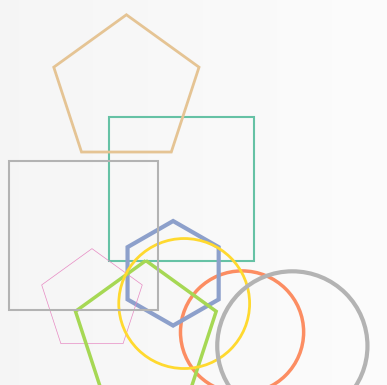[{"shape": "square", "thickness": 1.5, "radius": 0.94, "center": [0.469, 0.509]}, {"shape": "circle", "thickness": 2.5, "radius": 0.79, "center": [0.625, 0.137]}, {"shape": "hexagon", "thickness": 3, "radius": 0.68, "center": [0.447, 0.29]}, {"shape": "pentagon", "thickness": 0.5, "radius": 0.68, "center": [0.237, 0.218]}, {"shape": "pentagon", "thickness": 2.5, "radius": 0.95, "center": [0.376, 0.132]}, {"shape": "circle", "thickness": 2, "radius": 0.84, "center": [0.475, 0.212]}, {"shape": "pentagon", "thickness": 2, "radius": 0.99, "center": [0.326, 0.765]}, {"shape": "circle", "thickness": 3, "radius": 0.97, "center": [0.754, 0.101]}, {"shape": "square", "thickness": 1.5, "radius": 0.96, "center": [0.217, 0.388]}]